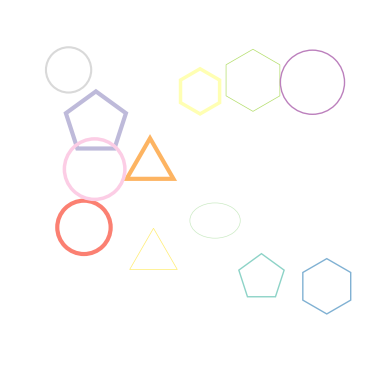[{"shape": "pentagon", "thickness": 1, "radius": 0.31, "center": [0.679, 0.279]}, {"shape": "hexagon", "thickness": 2.5, "radius": 0.29, "center": [0.52, 0.763]}, {"shape": "pentagon", "thickness": 3, "radius": 0.41, "center": [0.249, 0.681]}, {"shape": "circle", "thickness": 3, "radius": 0.35, "center": [0.218, 0.409]}, {"shape": "hexagon", "thickness": 1, "radius": 0.36, "center": [0.849, 0.256]}, {"shape": "triangle", "thickness": 3, "radius": 0.35, "center": [0.39, 0.571]}, {"shape": "hexagon", "thickness": 0.5, "radius": 0.4, "center": [0.657, 0.791]}, {"shape": "circle", "thickness": 2.5, "radius": 0.39, "center": [0.246, 0.561]}, {"shape": "circle", "thickness": 1.5, "radius": 0.29, "center": [0.178, 0.818]}, {"shape": "circle", "thickness": 1, "radius": 0.42, "center": [0.812, 0.786]}, {"shape": "oval", "thickness": 0.5, "radius": 0.33, "center": [0.559, 0.427]}, {"shape": "triangle", "thickness": 0.5, "radius": 0.36, "center": [0.399, 0.336]}]